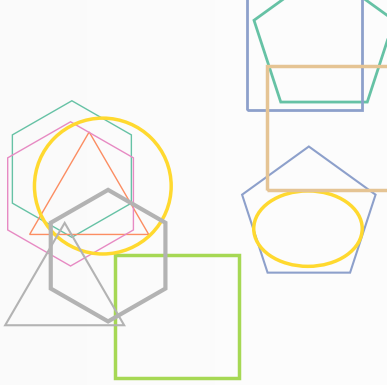[{"shape": "hexagon", "thickness": 1, "radius": 0.89, "center": [0.185, 0.561]}, {"shape": "pentagon", "thickness": 2, "radius": 0.95, "center": [0.836, 0.889]}, {"shape": "triangle", "thickness": 1, "radius": 0.89, "center": [0.23, 0.48]}, {"shape": "pentagon", "thickness": 1.5, "radius": 0.91, "center": [0.797, 0.438]}, {"shape": "square", "thickness": 2, "radius": 0.74, "center": [0.786, 0.862]}, {"shape": "hexagon", "thickness": 1, "radius": 0.94, "center": [0.182, 0.496]}, {"shape": "square", "thickness": 2.5, "radius": 0.8, "center": [0.457, 0.178]}, {"shape": "oval", "thickness": 2.5, "radius": 0.7, "center": [0.795, 0.406]}, {"shape": "circle", "thickness": 2.5, "radius": 0.88, "center": [0.265, 0.517]}, {"shape": "square", "thickness": 2.5, "radius": 0.81, "center": [0.851, 0.667]}, {"shape": "triangle", "thickness": 1.5, "radius": 0.89, "center": [0.167, 0.244]}, {"shape": "hexagon", "thickness": 3, "radius": 0.85, "center": [0.279, 0.336]}]